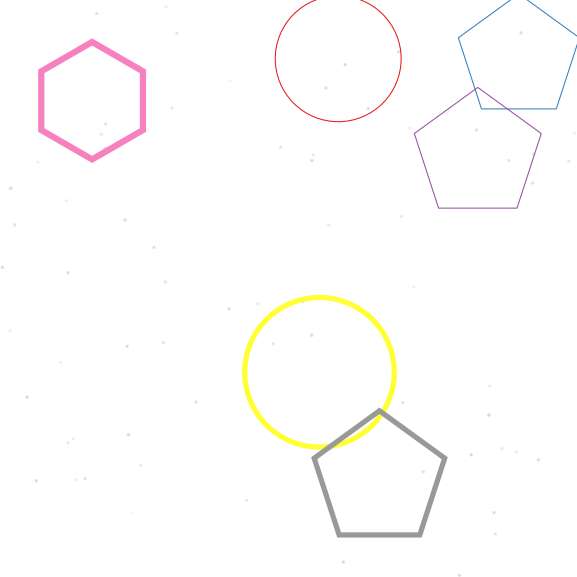[{"shape": "circle", "thickness": 0.5, "radius": 0.55, "center": [0.586, 0.897]}, {"shape": "pentagon", "thickness": 0.5, "radius": 0.55, "center": [0.898, 0.9]}, {"shape": "pentagon", "thickness": 0.5, "radius": 0.58, "center": [0.827, 0.732]}, {"shape": "circle", "thickness": 2.5, "radius": 0.65, "center": [0.553, 0.355]}, {"shape": "hexagon", "thickness": 3, "radius": 0.51, "center": [0.159, 0.825]}, {"shape": "pentagon", "thickness": 2.5, "radius": 0.59, "center": [0.657, 0.169]}]